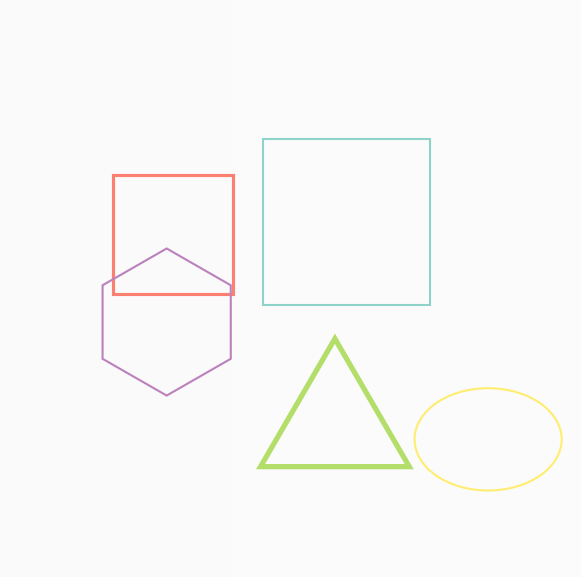[{"shape": "square", "thickness": 1, "radius": 0.72, "center": [0.596, 0.614]}, {"shape": "square", "thickness": 1.5, "radius": 0.51, "center": [0.298, 0.593]}, {"shape": "triangle", "thickness": 2.5, "radius": 0.74, "center": [0.576, 0.265]}, {"shape": "hexagon", "thickness": 1, "radius": 0.64, "center": [0.287, 0.442]}, {"shape": "oval", "thickness": 1, "radius": 0.63, "center": [0.84, 0.238]}]